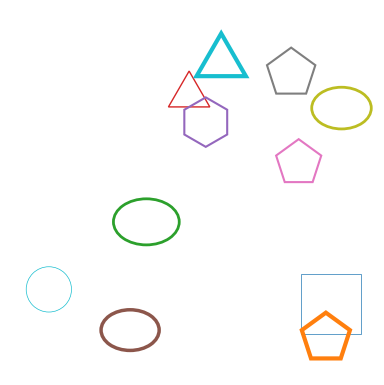[{"shape": "square", "thickness": 0.5, "radius": 0.39, "center": [0.861, 0.209]}, {"shape": "pentagon", "thickness": 3, "radius": 0.33, "center": [0.846, 0.122]}, {"shape": "oval", "thickness": 2, "radius": 0.43, "center": [0.38, 0.424]}, {"shape": "triangle", "thickness": 1, "radius": 0.31, "center": [0.491, 0.753]}, {"shape": "hexagon", "thickness": 1.5, "radius": 0.32, "center": [0.534, 0.683]}, {"shape": "oval", "thickness": 2.5, "radius": 0.38, "center": [0.338, 0.143]}, {"shape": "pentagon", "thickness": 1.5, "radius": 0.31, "center": [0.776, 0.577]}, {"shape": "pentagon", "thickness": 1.5, "radius": 0.33, "center": [0.756, 0.81]}, {"shape": "oval", "thickness": 2, "radius": 0.39, "center": [0.887, 0.719]}, {"shape": "triangle", "thickness": 3, "radius": 0.37, "center": [0.575, 0.839]}, {"shape": "circle", "thickness": 0.5, "radius": 0.29, "center": [0.127, 0.248]}]